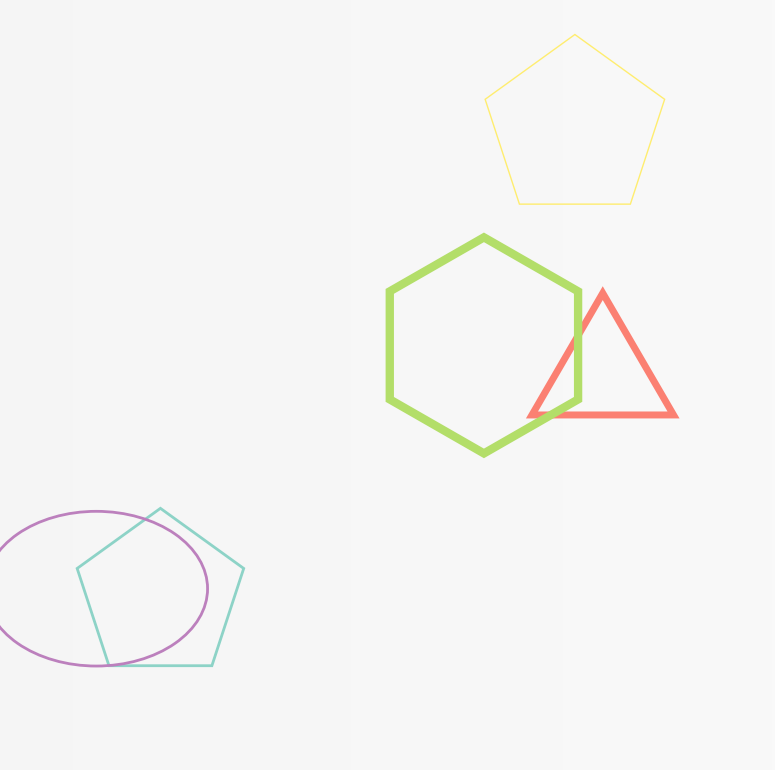[{"shape": "pentagon", "thickness": 1, "radius": 0.56, "center": [0.207, 0.227]}, {"shape": "triangle", "thickness": 2.5, "radius": 0.53, "center": [0.778, 0.514]}, {"shape": "hexagon", "thickness": 3, "radius": 0.7, "center": [0.624, 0.551]}, {"shape": "oval", "thickness": 1, "radius": 0.72, "center": [0.124, 0.235]}, {"shape": "pentagon", "thickness": 0.5, "radius": 0.61, "center": [0.742, 0.833]}]